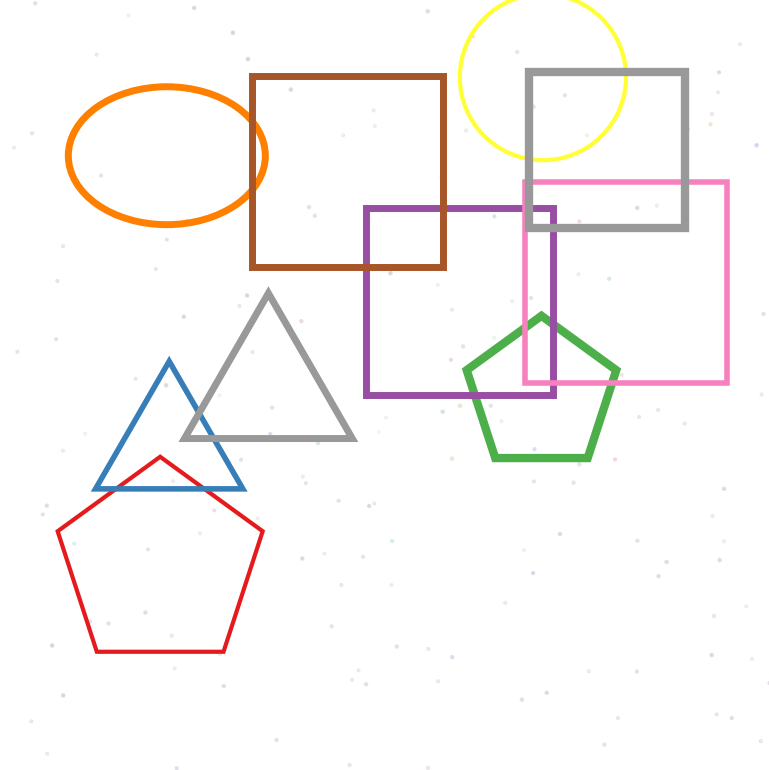[{"shape": "pentagon", "thickness": 1.5, "radius": 0.7, "center": [0.208, 0.267]}, {"shape": "triangle", "thickness": 2, "radius": 0.55, "center": [0.22, 0.42]}, {"shape": "pentagon", "thickness": 3, "radius": 0.51, "center": [0.703, 0.488]}, {"shape": "square", "thickness": 2.5, "radius": 0.61, "center": [0.597, 0.608]}, {"shape": "oval", "thickness": 2.5, "radius": 0.64, "center": [0.217, 0.798]}, {"shape": "circle", "thickness": 1.5, "radius": 0.54, "center": [0.705, 0.9]}, {"shape": "square", "thickness": 2.5, "radius": 0.62, "center": [0.451, 0.777]}, {"shape": "square", "thickness": 2, "radius": 0.65, "center": [0.813, 0.633]}, {"shape": "triangle", "thickness": 2.5, "radius": 0.63, "center": [0.349, 0.493]}, {"shape": "square", "thickness": 3, "radius": 0.51, "center": [0.789, 0.805]}]